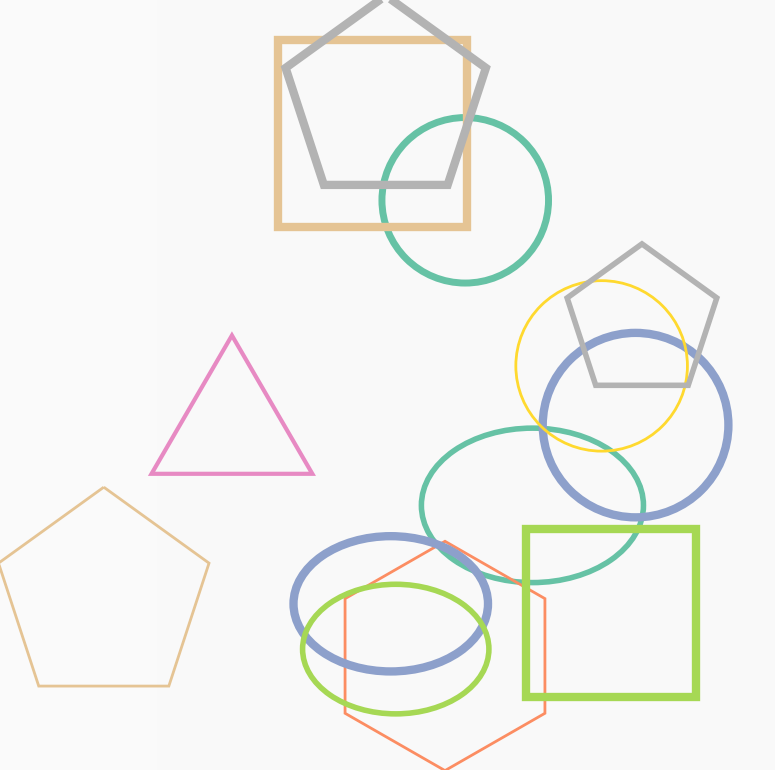[{"shape": "circle", "thickness": 2.5, "radius": 0.54, "center": [0.6, 0.74]}, {"shape": "oval", "thickness": 2, "radius": 0.72, "center": [0.687, 0.344]}, {"shape": "hexagon", "thickness": 1, "radius": 0.74, "center": [0.574, 0.148]}, {"shape": "circle", "thickness": 3, "radius": 0.6, "center": [0.82, 0.448]}, {"shape": "oval", "thickness": 3, "radius": 0.63, "center": [0.504, 0.216]}, {"shape": "triangle", "thickness": 1.5, "radius": 0.6, "center": [0.299, 0.445]}, {"shape": "oval", "thickness": 2, "radius": 0.6, "center": [0.511, 0.157]}, {"shape": "square", "thickness": 3, "radius": 0.55, "center": [0.788, 0.204]}, {"shape": "circle", "thickness": 1, "radius": 0.55, "center": [0.776, 0.525]}, {"shape": "pentagon", "thickness": 1, "radius": 0.71, "center": [0.134, 0.225]}, {"shape": "square", "thickness": 3, "radius": 0.61, "center": [0.481, 0.827]}, {"shape": "pentagon", "thickness": 3, "radius": 0.68, "center": [0.498, 0.87]}, {"shape": "pentagon", "thickness": 2, "radius": 0.51, "center": [0.828, 0.582]}]